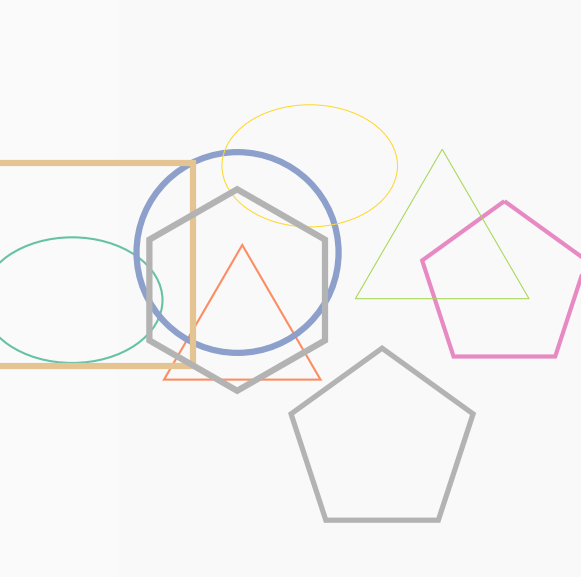[{"shape": "oval", "thickness": 1, "radius": 0.78, "center": [0.124, 0.479]}, {"shape": "triangle", "thickness": 1, "radius": 0.78, "center": [0.417, 0.419]}, {"shape": "circle", "thickness": 3, "radius": 0.87, "center": [0.409, 0.562]}, {"shape": "pentagon", "thickness": 2, "radius": 0.74, "center": [0.868, 0.502]}, {"shape": "triangle", "thickness": 0.5, "radius": 0.86, "center": [0.761, 0.568]}, {"shape": "oval", "thickness": 0.5, "radius": 0.76, "center": [0.533, 0.712]}, {"shape": "square", "thickness": 3, "radius": 0.88, "center": [0.157, 0.541]}, {"shape": "pentagon", "thickness": 2.5, "radius": 0.82, "center": [0.657, 0.232]}, {"shape": "hexagon", "thickness": 3, "radius": 0.87, "center": [0.408, 0.497]}]